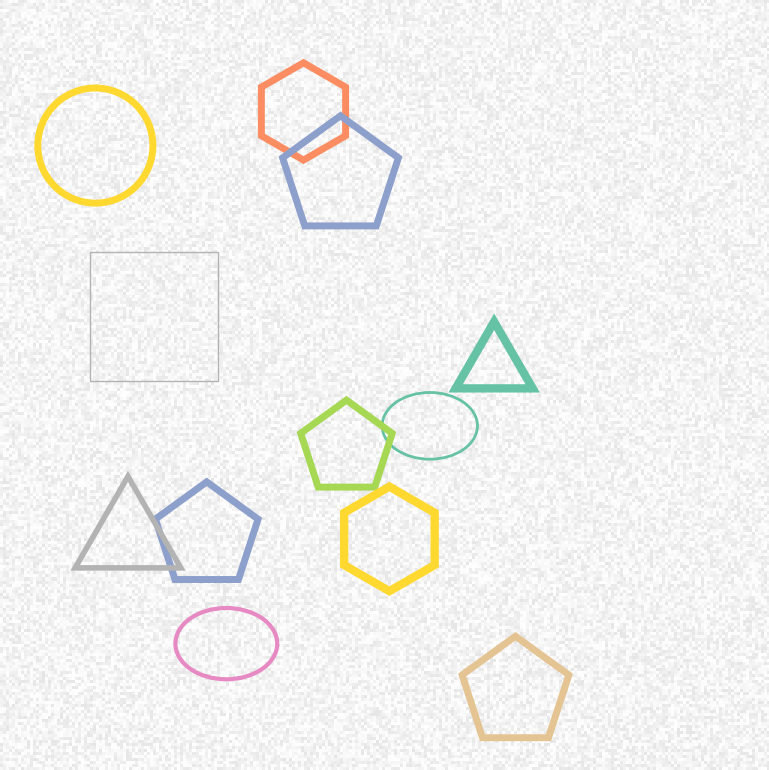[{"shape": "oval", "thickness": 1, "radius": 0.31, "center": [0.558, 0.447]}, {"shape": "triangle", "thickness": 3, "radius": 0.29, "center": [0.642, 0.524]}, {"shape": "hexagon", "thickness": 2.5, "radius": 0.32, "center": [0.394, 0.855]}, {"shape": "pentagon", "thickness": 2.5, "radius": 0.35, "center": [0.268, 0.304]}, {"shape": "pentagon", "thickness": 2.5, "radius": 0.4, "center": [0.442, 0.771]}, {"shape": "oval", "thickness": 1.5, "radius": 0.33, "center": [0.294, 0.164]}, {"shape": "pentagon", "thickness": 2.5, "radius": 0.31, "center": [0.45, 0.418]}, {"shape": "hexagon", "thickness": 3, "radius": 0.34, "center": [0.506, 0.3]}, {"shape": "circle", "thickness": 2.5, "radius": 0.37, "center": [0.124, 0.811]}, {"shape": "pentagon", "thickness": 2.5, "radius": 0.36, "center": [0.669, 0.101]}, {"shape": "triangle", "thickness": 2, "radius": 0.4, "center": [0.166, 0.302]}, {"shape": "square", "thickness": 0.5, "radius": 0.42, "center": [0.2, 0.589]}]